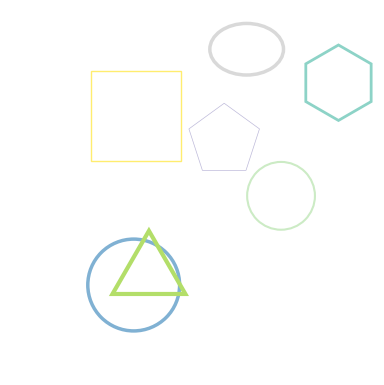[{"shape": "hexagon", "thickness": 2, "radius": 0.49, "center": [0.879, 0.785]}, {"shape": "pentagon", "thickness": 0.5, "radius": 0.48, "center": [0.582, 0.635]}, {"shape": "circle", "thickness": 2.5, "radius": 0.6, "center": [0.347, 0.26]}, {"shape": "triangle", "thickness": 3, "radius": 0.55, "center": [0.387, 0.291]}, {"shape": "oval", "thickness": 2.5, "radius": 0.48, "center": [0.641, 0.872]}, {"shape": "circle", "thickness": 1.5, "radius": 0.44, "center": [0.73, 0.491]}, {"shape": "square", "thickness": 1, "radius": 0.59, "center": [0.354, 0.7]}]